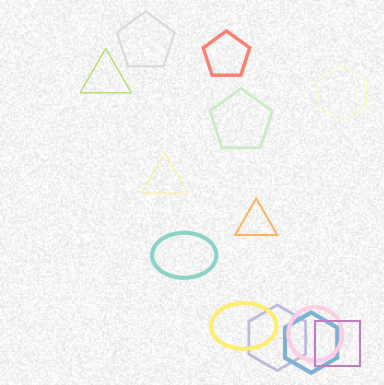[{"shape": "oval", "thickness": 3, "radius": 0.42, "center": [0.478, 0.337]}, {"shape": "hexagon", "thickness": 0.5, "radius": 0.36, "center": [0.889, 0.758]}, {"shape": "hexagon", "thickness": 2, "radius": 0.43, "center": [0.72, 0.123]}, {"shape": "pentagon", "thickness": 2.5, "radius": 0.32, "center": [0.588, 0.856]}, {"shape": "hexagon", "thickness": 3, "radius": 0.39, "center": [0.808, 0.11]}, {"shape": "triangle", "thickness": 1.5, "radius": 0.32, "center": [0.666, 0.421]}, {"shape": "triangle", "thickness": 1, "radius": 0.38, "center": [0.275, 0.797]}, {"shape": "circle", "thickness": 3, "radius": 0.35, "center": [0.819, 0.133]}, {"shape": "pentagon", "thickness": 1.5, "radius": 0.39, "center": [0.379, 0.892]}, {"shape": "square", "thickness": 1.5, "radius": 0.29, "center": [0.877, 0.107]}, {"shape": "pentagon", "thickness": 2, "radius": 0.43, "center": [0.626, 0.685]}, {"shape": "triangle", "thickness": 0.5, "radius": 0.35, "center": [0.428, 0.533]}, {"shape": "oval", "thickness": 3, "radius": 0.42, "center": [0.633, 0.153]}]